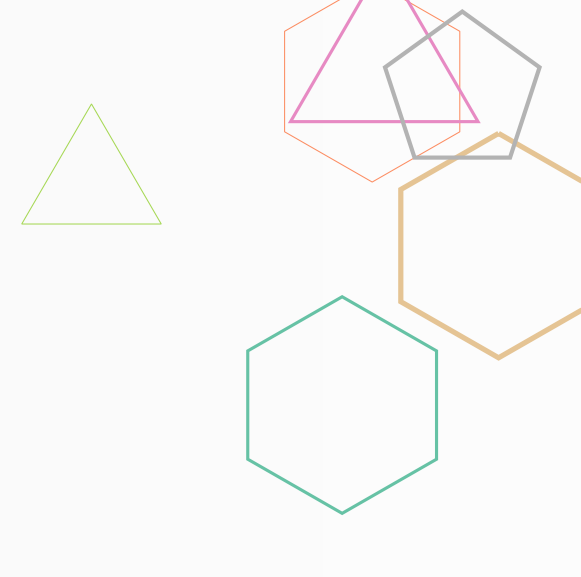[{"shape": "hexagon", "thickness": 1.5, "radius": 0.94, "center": [0.589, 0.298]}, {"shape": "hexagon", "thickness": 0.5, "radius": 0.87, "center": [0.64, 0.858]}, {"shape": "triangle", "thickness": 1.5, "radius": 0.93, "center": [0.661, 0.882]}, {"shape": "triangle", "thickness": 0.5, "radius": 0.69, "center": [0.157, 0.681]}, {"shape": "hexagon", "thickness": 2.5, "radius": 0.97, "center": [0.858, 0.574]}, {"shape": "pentagon", "thickness": 2, "radius": 0.7, "center": [0.795, 0.839]}]